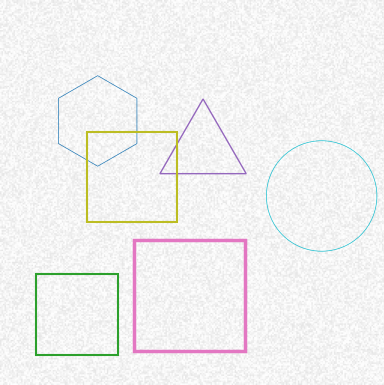[{"shape": "hexagon", "thickness": 0.5, "radius": 0.59, "center": [0.254, 0.686]}, {"shape": "square", "thickness": 1.5, "radius": 0.53, "center": [0.2, 0.183]}, {"shape": "triangle", "thickness": 1, "radius": 0.65, "center": [0.527, 0.614]}, {"shape": "square", "thickness": 2.5, "radius": 0.72, "center": [0.492, 0.232]}, {"shape": "square", "thickness": 1.5, "radius": 0.58, "center": [0.344, 0.54]}, {"shape": "circle", "thickness": 0.5, "radius": 0.72, "center": [0.835, 0.491]}]